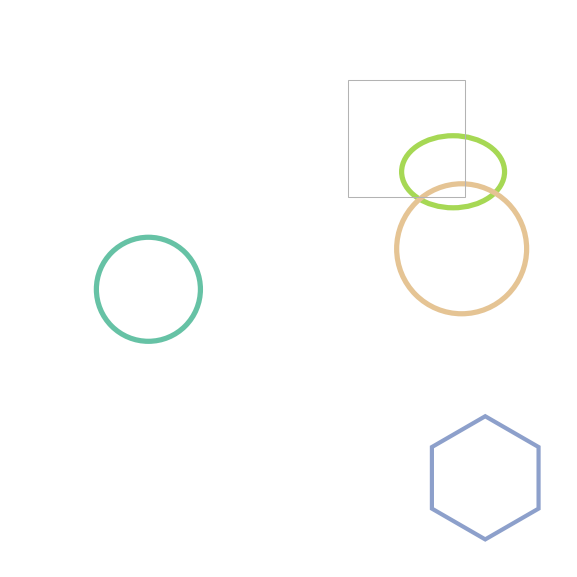[{"shape": "circle", "thickness": 2.5, "radius": 0.45, "center": [0.257, 0.498]}, {"shape": "hexagon", "thickness": 2, "radius": 0.53, "center": [0.84, 0.172]}, {"shape": "oval", "thickness": 2.5, "radius": 0.45, "center": [0.785, 0.702]}, {"shape": "circle", "thickness": 2.5, "radius": 0.56, "center": [0.799, 0.568]}, {"shape": "square", "thickness": 0.5, "radius": 0.5, "center": [0.704, 0.76]}]